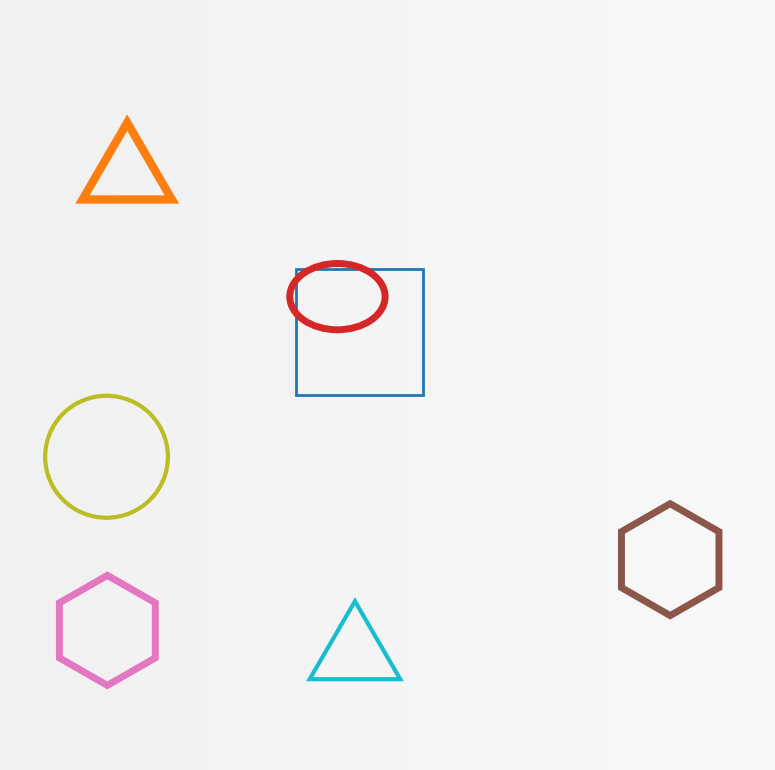[{"shape": "square", "thickness": 1, "radius": 0.41, "center": [0.464, 0.569]}, {"shape": "triangle", "thickness": 3, "radius": 0.33, "center": [0.164, 0.774]}, {"shape": "oval", "thickness": 2.5, "radius": 0.31, "center": [0.435, 0.615]}, {"shape": "hexagon", "thickness": 2.5, "radius": 0.36, "center": [0.865, 0.273]}, {"shape": "hexagon", "thickness": 2.5, "radius": 0.36, "center": [0.139, 0.181]}, {"shape": "circle", "thickness": 1.5, "radius": 0.4, "center": [0.137, 0.407]}, {"shape": "triangle", "thickness": 1.5, "radius": 0.34, "center": [0.458, 0.152]}]